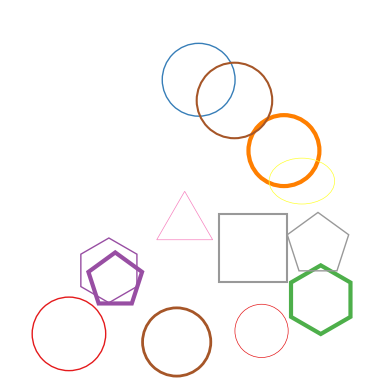[{"shape": "circle", "thickness": 1, "radius": 0.48, "center": [0.179, 0.133]}, {"shape": "circle", "thickness": 0.5, "radius": 0.35, "center": [0.679, 0.141]}, {"shape": "circle", "thickness": 1, "radius": 0.47, "center": [0.516, 0.793]}, {"shape": "hexagon", "thickness": 3, "radius": 0.45, "center": [0.833, 0.222]}, {"shape": "pentagon", "thickness": 3, "radius": 0.37, "center": [0.299, 0.271]}, {"shape": "hexagon", "thickness": 1, "radius": 0.42, "center": [0.283, 0.298]}, {"shape": "circle", "thickness": 3, "radius": 0.46, "center": [0.738, 0.609]}, {"shape": "oval", "thickness": 0.5, "radius": 0.43, "center": [0.784, 0.53]}, {"shape": "circle", "thickness": 2, "radius": 0.44, "center": [0.459, 0.112]}, {"shape": "circle", "thickness": 1.5, "radius": 0.49, "center": [0.609, 0.739]}, {"shape": "triangle", "thickness": 0.5, "radius": 0.42, "center": [0.48, 0.419]}, {"shape": "pentagon", "thickness": 1, "radius": 0.42, "center": [0.826, 0.364]}, {"shape": "square", "thickness": 1.5, "radius": 0.44, "center": [0.657, 0.355]}]